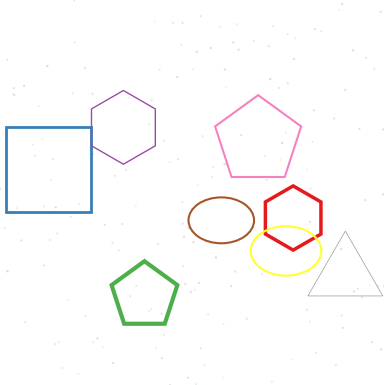[{"shape": "hexagon", "thickness": 2.5, "radius": 0.42, "center": [0.761, 0.434]}, {"shape": "square", "thickness": 2, "radius": 0.55, "center": [0.125, 0.559]}, {"shape": "pentagon", "thickness": 3, "radius": 0.45, "center": [0.375, 0.232]}, {"shape": "hexagon", "thickness": 1, "radius": 0.48, "center": [0.321, 0.669]}, {"shape": "oval", "thickness": 1.5, "radius": 0.46, "center": [0.743, 0.348]}, {"shape": "oval", "thickness": 1.5, "radius": 0.43, "center": [0.575, 0.428]}, {"shape": "pentagon", "thickness": 1.5, "radius": 0.59, "center": [0.671, 0.635]}, {"shape": "triangle", "thickness": 0.5, "radius": 0.56, "center": [0.897, 0.288]}]